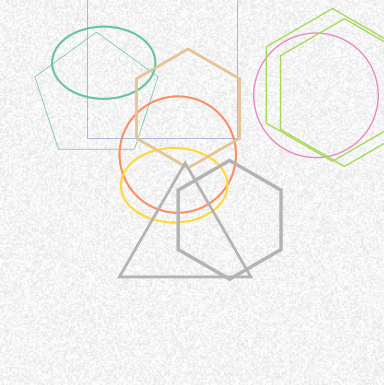[{"shape": "pentagon", "thickness": 0.5, "radius": 0.84, "center": [0.251, 0.748]}, {"shape": "oval", "thickness": 1.5, "radius": 0.67, "center": [0.269, 0.837]}, {"shape": "circle", "thickness": 1.5, "radius": 0.76, "center": [0.462, 0.599]}, {"shape": "square", "thickness": 0.5, "radius": 0.97, "center": [0.42, 0.835]}, {"shape": "circle", "thickness": 1, "radius": 0.81, "center": [0.821, 0.752]}, {"shape": "hexagon", "thickness": 1, "radius": 0.99, "center": [0.864, 0.779]}, {"shape": "hexagon", "thickness": 1, "radius": 0.96, "center": [0.895, 0.76]}, {"shape": "oval", "thickness": 1.5, "radius": 0.69, "center": [0.452, 0.519]}, {"shape": "hexagon", "thickness": 2, "radius": 0.77, "center": [0.488, 0.718]}, {"shape": "triangle", "thickness": 2, "radius": 0.99, "center": [0.481, 0.379]}, {"shape": "hexagon", "thickness": 2.5, "radius": 0.77, "center": [0.596, 0.429]}]